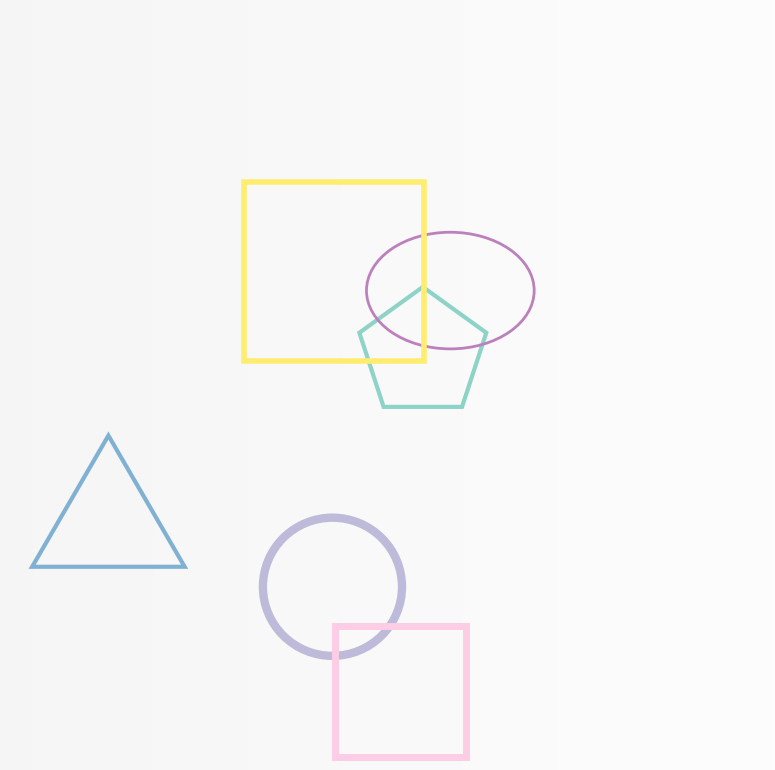[{"shape": "pentagon", "thickness": 1.5, "radius": 0.43, "center": [0.546, 0.541]}, {"shape": "circle", "thickness": 3, "radius": 0.45, "center": [0.429, 0.238]}, {"shape": "triangle", "thickness": 1.5, "radius": 0.57, "center": [0.14, 0.321]}, {"shape": "square", "thickness": 2.5, "radius": 0.42, "center": [0.517, 0.102]}, {"shape": "oval", "thickness": 1, "radius": 0.54, "center": [0.581, 0.623]}, {"shape": "square", "thickness": 2, "radius": 0.58, "center": [0.431, 0.647]}]